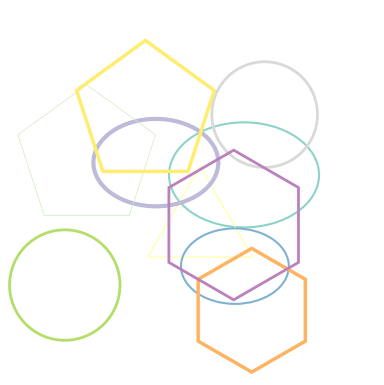[{"shape": "oval", "thickness": 1.5, "radius": 0.97, "center": [0.634, 0.546]}, {"shape": "triangle", "thickness": 1, "radius": 0.79, "center": [0.52, 0.411]}, {"shape": "oval", "thickness": 3, "radius": 0.81, "center": [0.405, 0.578]}, {"shape": "oval", "thickness": 1.5, "radius": 0.7, "center": [0.61, 0.309]}, {"shape": "hexagon", "thickness": 2.5, "radius": 0.8, "center": [0.654, 0.194]}, {"shape": "circle", "thickness": 2, "radius": 0.72, "center": [0.168, 0.26]}, {"shape": "circle", "thickness": 2, "radius": 0.69, "center": [0.687, 0.702]}, {"shape": "hexagon", "thickness": 2, "radius": 0.97, "center": [0.607, 0.416]}, {"shape": "pentagon", "thickness": 0.5, "radius": 0.94, "center": [0.225, 0.592]}, {"shape": "pentagon", "thickness": 2.5, "radius": 0.94, "center": [0.378, 0.707]}]